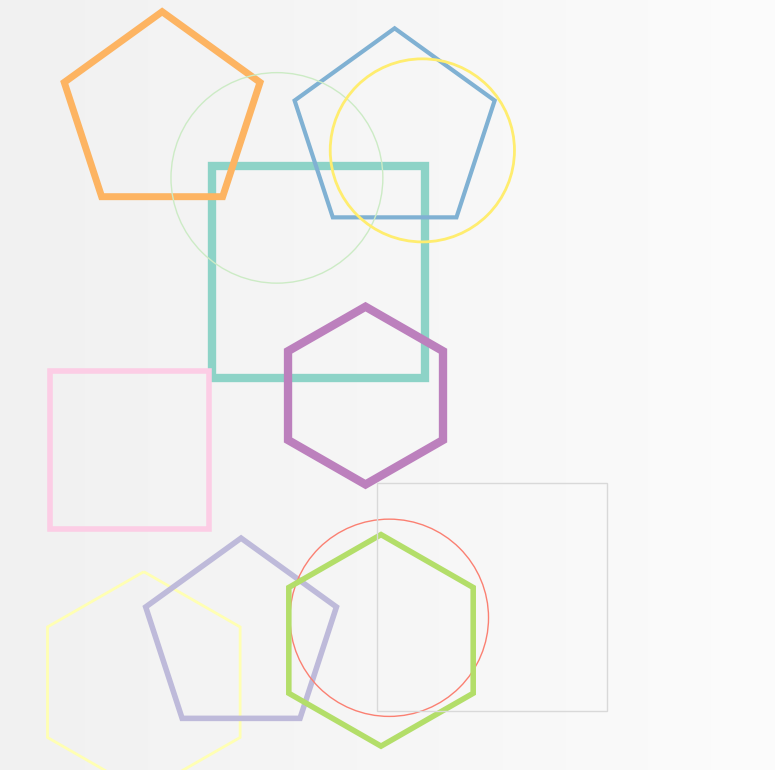[{"shape": "square", "thickness": 3, "radius": 0.69, "center": [0.411, 0.647]}, {"shape": "hexagon", "thickness": 1, "radius": 0.72, "center": [0.186, 0.114]}, {"shape": "pentagon", "thickness": 2, "radius": 0.65, "center": [0.311, 0.172]}, {"shape": "circle", "thickness": 0.5, "radius": 0.64, "center": [0.502, 0.198]}, {"shape": "pentagon", "thickness": 1.5, "radius": 0.68, "center": [0.509, 0.828]}, {"shape": "pentagon", "thickness": 2.5, "radius": 0.66, "center": [0.209, 0.852]}, {"shape": "hexagon", "thickness": 2, "radius": 0.69, "center": [0.492, 0.168]}, {"shape": "square", "thickness": 2, "radius": 0.51, "center": [0.167, 0.415]}, {"shape": "square", "thickness": 0.5, "radius": 0.74, "center": [0.635, 0.225]}, {"shape": "hexagon", "thickness": 3, "radius": 0.58, "center": [0.472, 0.486]}, {"shape": "circle", "thickness": 0.5, "radius": 0.68, "center": [0.357, 0.769]}, {"shape": "circle", "thickness": 1, "radius": 0.59, "center": [0.545, 0.805]}]